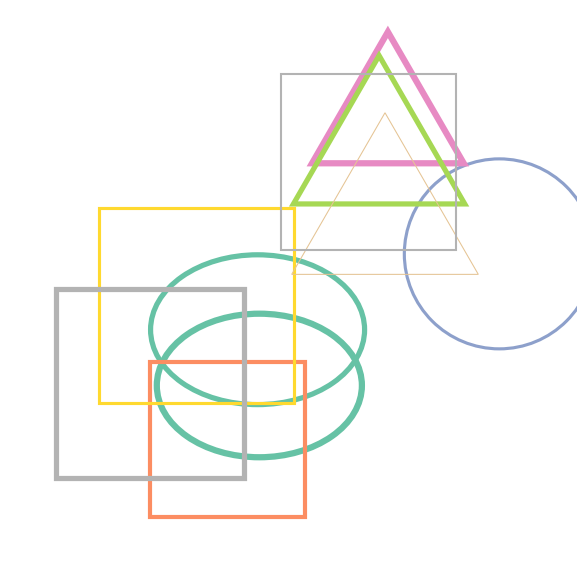[{"shape": "oval", "thickness": 2.5, "radius": 0.93, "center": [0.446, 0.428]}, {"shape": "oval", "thickness": 3, "radius": 0.89, "center": [0.449, 0.332]}, {"shape": "square", "thickness": 2, "radius": 0.67, "center": [0.394, 0.238]}, {"shape": "circle", "thickness": 1.5, "radius": 0.82, "center": [0.865, 0.56]}, {"shape": "triangle", "thickness": 3, "radius": 0.76, "center": [0.672, 0.792]}, {"shape": "triangle", "thickness": 2.5, "radius": 0.86, "center": [0.656, 0.732]}, {"shape": "square", "thickness": 1.5, "radius": 0.84, "center": [0.341, 0.47]}, {"shape": "triangle", "thickness": 0.5, "radius": 0.93, "center": [0.667, 0.617]}, {"shape": "square", "thickness": 1, "radius": 0.76, "center": [0.638, 0.719]}, {"shape": "square", "thickness": 2.5, "radius": 0.82, "center": [0.26, 0.335]}]